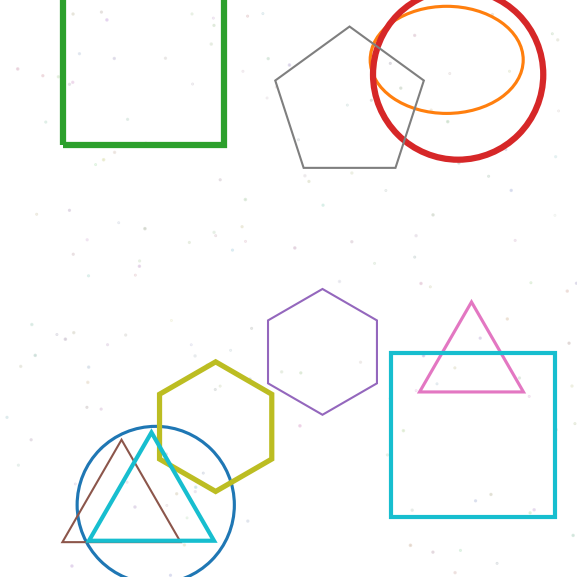[{"shape": "circle", "thickness": 1.5, "radius": 0.68, "center": [0.27, 0.125]}, {"shape": "oval", "thickness": 1.5, "radius": 0.66, "center": [0.774, 0.895]}, {"shape": "square", "thickness": 3, "radius": 0.7, "center": [0.248, 0.889]}, {"shape": "circle", "thickness": 3, "radius": 0.74, "center": [0.793, 0.87]}, {"shape": "hexagon", "thickness": 1, "radius": 0.54, "center": [0.558, 0.39]}, {"shape": "triangle", "thickness": 1, "radius": 0.59, "center": [0.21, 0.119]}, {"shape": "triangle", "thickness": 1.5, "radius": 0.52, "center": [0.816, 0.372]}, {"shape": "pentagon", "thickness": 1, "radius": 0.68, "center": [0.605, 0.818]}, {"shape": "hexagon", "thickness": 2.5, "radius": 0.56, "center": [0.373, 0.26]}, {"shape": "square", "thickness": 2, "radius": 0.71, "center": [0.819, 0.246]}, {"shape": "triangle", "thickness": 2, "radius": 0.63, "center": [0.262, 0.125]}]